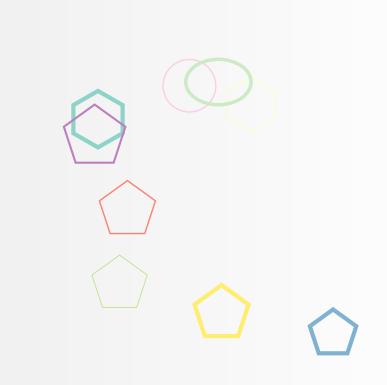[{"shape": "hexagon", "thickness": 3, "radius": 0.37, "center": [0.253, 0.69]}, {"shape": "hexagon", "thickness": 0.5, "radius": 0.36, "center": [0.649, 0.728]}, {"shape": "pentagon", "thickness": 1, "radius": 0.38, "center": [0.329, 0.455]}, {"shape": "pentagon", "thickness": 3, "radius": 0.31, "center": [0.86, 0.133]}, {"shape": "pentagon", "thickness": 0.5, "radius": 0.38, "center": [0.309, 0.262]}, {"shape": "circle", "thickness": 1, "radius": 0.34, "center": [0.489, 0.777]}, {"shape": "pentagon", "thickness": 1.5, "radius": 0.42, "center": [0.244, 0.645]}, {"shape": "oval", "thickness": 2.5, "radius": 0.42, "center": [0.564, 0.787]}, {"shape": "pentagon", "thickness": 3, "radius": 0.37, "center": [0.572, 0.186]}]